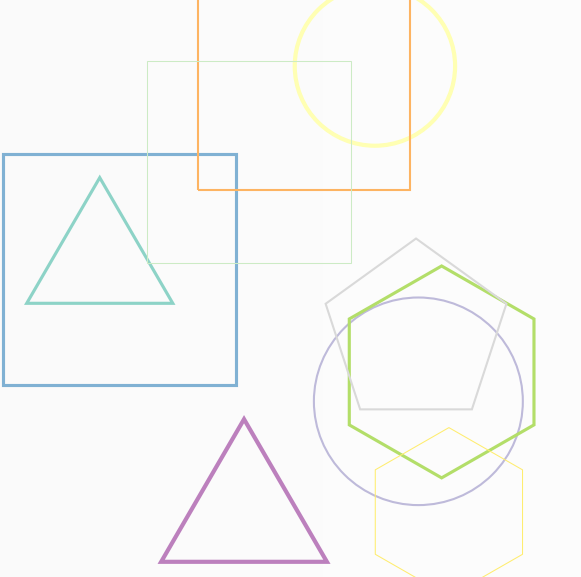[{"shape": "triangle", "thickness": 1.5, "radius": 0.73, "center": [0.172, 0.546]}, {"shape": "circle", "thickness": 2, "radius": 0.69, "center": [0.645, 0.885]}, {"shape": "circle", "thickness": 1, "radius": 0.9, "center": [0.72, 0.304]}, {"shape": "square", "thickness": 1.5, "radius": 1.0, "center": [0.206, 0.533]}, {"shape": "square", "thickness": 1, "radius": 0.91, "center": [0.523, 0.852]}, {"shape": "hexagon", "thickness": 1.5, "radius": 0.92, "center": [0.76, 0.355]}, {"shape": "pentagon", "thickness": 1, "radius": 0.82, "center": [0.716, 0.423]}, {"shape": "triangle", "thickness": 2, "radius": 0.82, "center": [0.42, 0.109]}, {"shape": "square", "thickness": 0.5, "radius": 0.88, "center": [0.428, 0.719]}, {"shape": "hexagon", "thickness": 0.5, "radius": 0.73, "center": [0.772, 0.112]}]